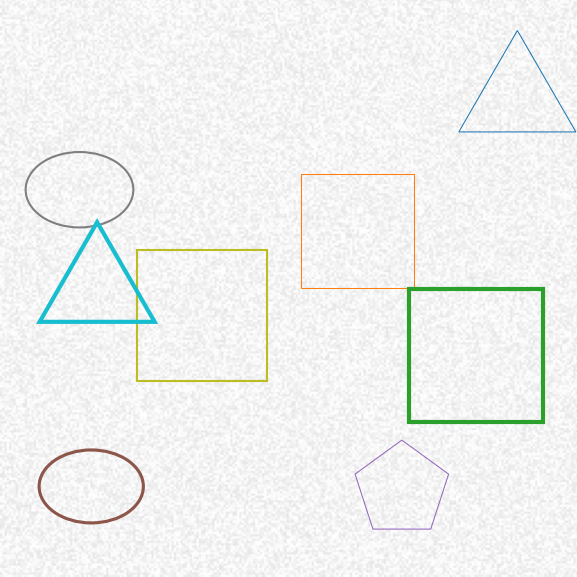[{"shape": "triangle", "thickness": 0.5, "radius": 0.59, "center": [0.896, 0.829]}, {"shape": "square", "thickness": 0.5, "radius": 0.49, "center": [0.619, 0.599]}, {"shape": "square", "thickness": 2, "radius": 0.58, "center": [0.824, 0.383]}, {"shape": "pentagon", "thickness": 0.5, "radius": 0.43, "center": [0.696, 0.152]}, {"shape": "oval", "thickness": 1.5, "radius": 0.45, "center": [0.158, 0.157]}, {"shape": "oval", "thickness": 1, "radius": 0.47, "center": [0.138, 0.671]}, {"shape": "square", "thickness": 1, "radius": 0.56, "center": [0.35, 0.453]}, {"shape": "triangle", "thickness": 2, "radius": 0.57, "center": [0.168, 0.499]}]